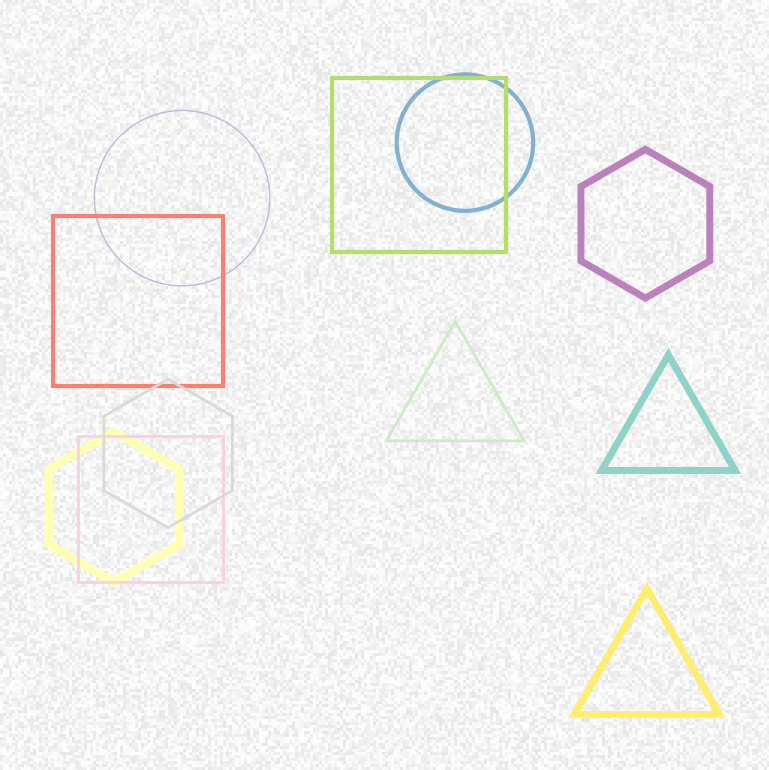[{"shape": "triangle", "thickness": 2.5, "radius": 0.5, "center": [0.868, 0.439]}, {"shape": "hexagon", "thickness": 3, "radius": 0.49, "center": [0.148, 0.342]}, {"shape": "circle", "thickness": 0.5, "radius": 0.57, "center": [0.236, 0.743]}, {"shape": "square", "thickness": 1.5, "radius": 0.55, "center": [0.179, 0.609]}, {"shape": "circle", "thickness": 1.5, "radius": 0.44, "center": [0.604, 0.815]}, {"shape": "square", "thickness": 1.5, "radius": 0.57, "center": [0.544, 0.785]}, {"shape": "square", "thickness": 1, "radius": 0.47, "center": [0.196, 0.339]}, {"shape": "hexagon", "thickness": 1, "radius": 0.48, "center": [0.218, 0.411]}, {"shape": "hexagon", "thickness": 2.5, "radius": 0.48, "center": [0.838, 0.709]}, {"shape": "triangle", "thickness": 1, "radius": 0.52, "center": [0.591, 0.479]}, {"shape": "triangle", "thickness": 2.5, "radius": 0.54, "center": [0.84, 0.127]}]